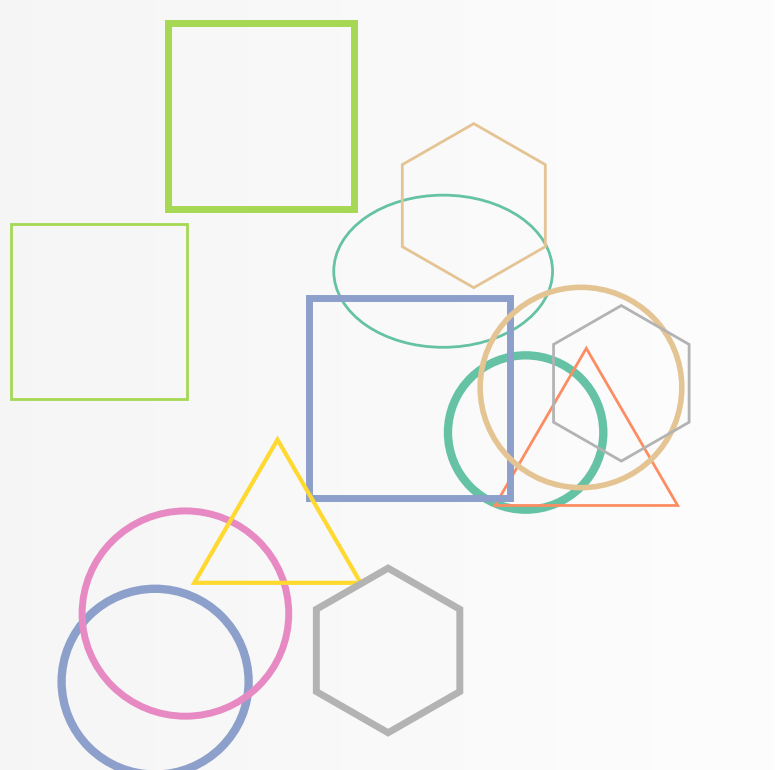[{"shape": "circle", "thickness": 3, "radius": 0.5, "center": [0.678, 0.438]}, {"shape": "oval", "thickness": 1, "radius": 0.71, "center": [0.572, 0.648]}, {"shape": "triangle", "thickness": 1, "radius": 0.68, "center": [0.757, 0.412]}, {"shape": "circle", "thickness": 3, "radius": 0.6, "center": [0.2, 0.115]}, {"shape": "square", "thickness": 2.5, "radius": 0.65, "center": [0.528, 0.483]}, {"shape": "circle", "thickness": 2.5, "radius": 0.67, "center": [0.239, 0.203]}, {"shape": "square", "thickness": 1, "radius": 0.57, "center": [0.128, 0.595]}, {"shape": "square", "thickness": 2.5, "radius": 0.6, "center": [0.337, 0.85]}, {"shape": "triangle", "thickness": 1.5, "radius": 0.62, "center": [0.358, 0.305]}, {"shape": "circle", "thickness": 2, "radius": 0.65, "center": [0.75, 0.497]}, {"shape": "hexagon", "thickness": 1, "radius": 0.53, "center": [0.611, 0.733]}, {"shape": "hexagon", "thickness": 2.5, "radius": 0.53, "center": [0.501, 0.155]}, {"shape": "hexagon", "thickness": 1, "radius": 0.5, "center": [0.802, 0.502]}]